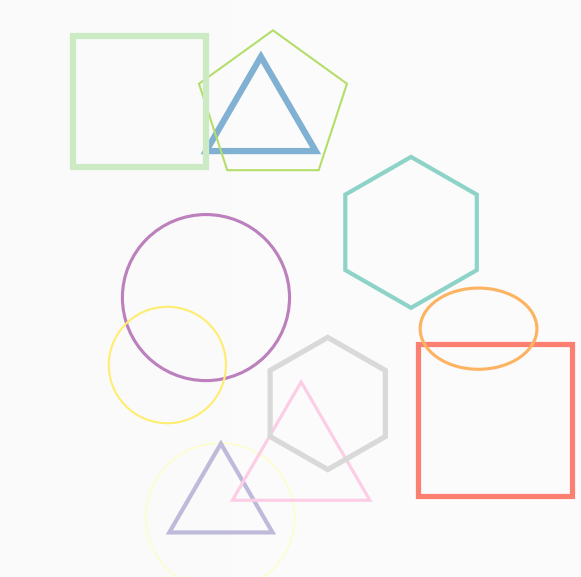[{"shape": "hexagon", "thickness": 2, "radius": 0.65, "center": [0.707, 0.597]}, {"shape": "circle", "thickness": 0.5, "radius": 0.64, "center": [0.379, 0.104]}, {"shape": "triangle", "thickness": 2, "radius": 0.51, "center": [0.38, 0.128]}, {"shape": "square", "thickness": 2.5, "radius": 0.66, "center": [0.852, 0.272]}, {"shape": "triangle", "thickness": 3, "radius": 0.54, "center": [0.449, 0.792]}, {"shape": "oval", "thickness": 1.5, "radius": 0.5, "center": [0.823, 0.43]}, {"shape": "pentagon", "thickness": 1, "radius": 0.67, "center": [0.47, 0.813]}, {"shape": "triangle", "thickness": 1.5, "radius": 0.68, "center": [0.518, 0.201]}, {"shape": "hexagon", "thickness": 2.5, "radius": 0.57, "center": [0.564, 0.3]}, {"shape": "circle", "thickness": 1.5, "radius": 0.72, "center": [0.354, 0.484]}, {"shape": "square", "thickness": 3, "radius": 0.57, "center": [0.24, 0.824]}, {"shape": "circle", "thickness": 1, "radius": 0.5, "center": [0.288, 0.367]}]